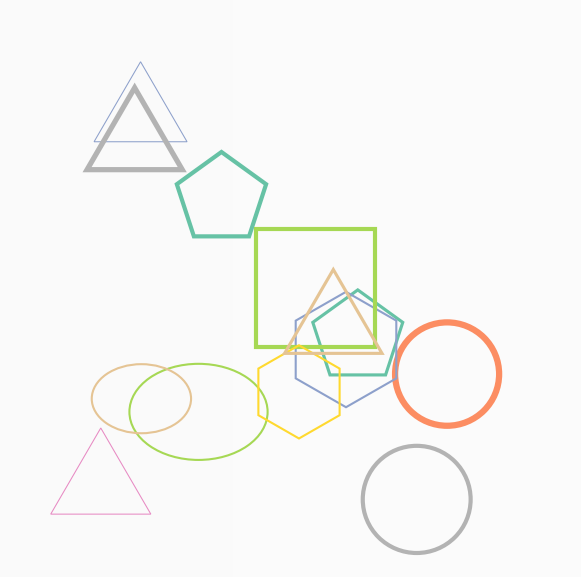[{"shape": "pentagon", "thickness": 2, "radius": 0.4, "center": [0.381, 0.655]}, {"shape": "pentagon", "thickness": 1.5, "radius": 0.41, "center": [0.616, 0.416]}, {"shape": "circle", "thickness": 3, "radius": 0.45, "center": [0.769, 0.351]}, {"shape": "hexagon", "thickness": 1, "radius": 0.5, "center": [0.595, 0.394]}, {"shape": "triangle", "thickness": 0.5, "radius": 0.46, "center": [0.242, 0.8]}, {"shape": "triangle", "thickness": 0.5, "radius": 0.5, "center": [0.173, 0.159]}, {"shape": "oval", "thickness": 1, "radius": 0.59, "center": [0.342, 0.286]}, {"shape": "square", "thickness": 2, "radius": 0.51, "center": [0.542, 0.5]}, {"shape": "hexagon", "thickness": 1, "radius": 0.4, "center": [0.514, 0.321]}, {"shape": "triangle", "thickness": 1.5, "radius": 0.48, "center": [0.573, 0.436]}, {"shape": "oval", "thickness": 1, "radius": 0.43, "center": [0.243, 0.309]}, {"shape": "circle", "thickness": 2, "radius": 0.46, "center": [0.717, 0.134]}, {"shape": "triangle", "thickness": 2.5, "radius": 0.47, "center": [0.232, 0.753]}]